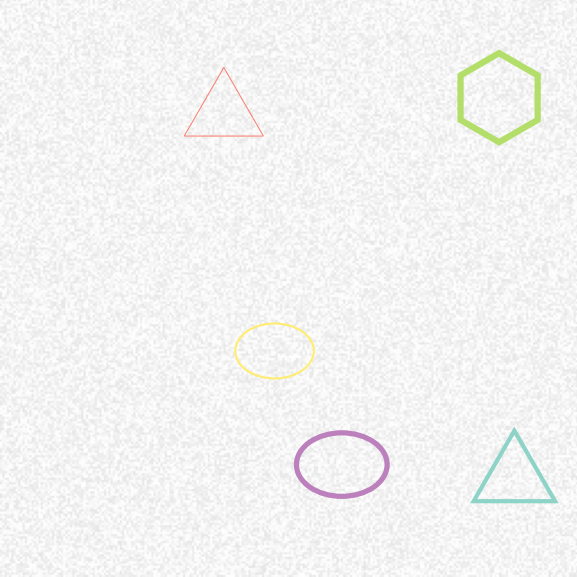[{"shape": "triangle", "thickness": 2, "radius": 0.41, "center": [0.891, 0.172]}, {"shape": "triangle", "thickness": 0.5, "radius": 0.4, "center": [0.388, 0.803]}, {"shape": "hexagon", "thickness": 3, "radius": 0.39, "center": [0.864, 0.83]}, {"shape": "oval", "thickness": 2.5, "radius": 0.39, "center": [0.592, 0.195]}, {"shape": "oval", "thickness": 1, "radius": 0.34, "center": [0.475, 0.391]}]